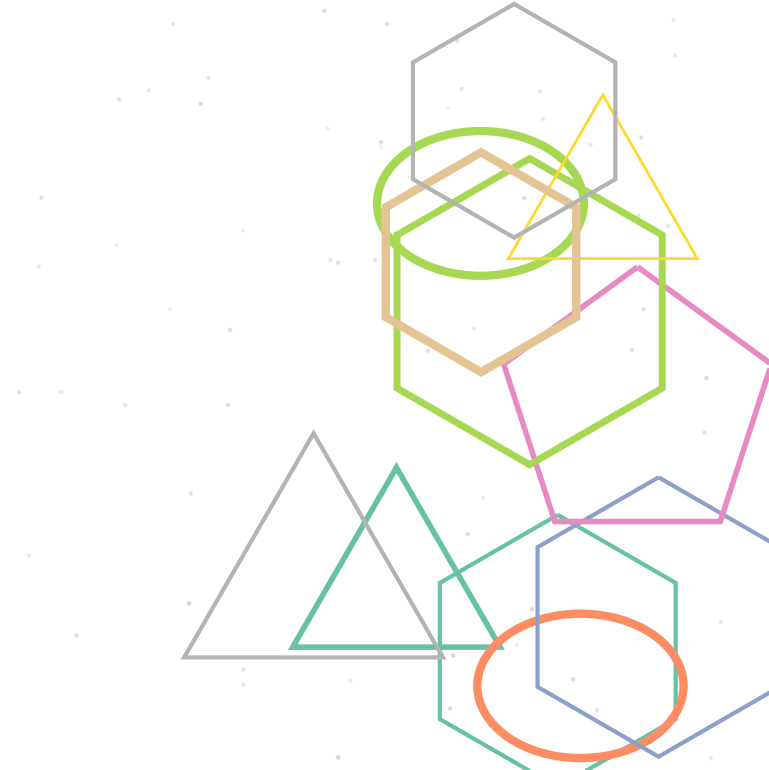[{"shape": "hexagon", "thickness": 1.5, "radius": 0.88, "center": [0.724, 0.155]}, {"shape": "triangle", "thickness": 2, "radius": 0.78, "center": [0.515, 0.237]}, {"shape": "oval", "thickness": 3, "radius": 0.67, "center": [0.754, 0.109]}, {"shape": "hexagon", "thickness": 1.5, "radius": 0.91, "center": [0.855, 0.199]}, {"shape": "pentagon", "thickness": 2, "radius": 0.91, "center": [0.828, 0.471]}, {"shape": "oval", "thickness": 3, "radius": 0.67, "center": [0.624, 0.736]}, {"shape": "hexagon", "thickness": 2.5, "radius": 0.99, "center": [0.688, 0.595]}, {"shape": "triangle", "thickness": 1, "radius": 0.71, "center": [0.783, 0.735]}, {"shape": "hexagon", "thickness": 3, "radius": 0.71, "center": [0.625, 0.659]}, {"shape": "hexagon", "thickness": 1.5, "radius": 0.76, "center": [0.668, 0.843]}, {"shape": "triangle", "thickness": 1.5, "radius": 0.97, "center": [0.407, 0.243]}]